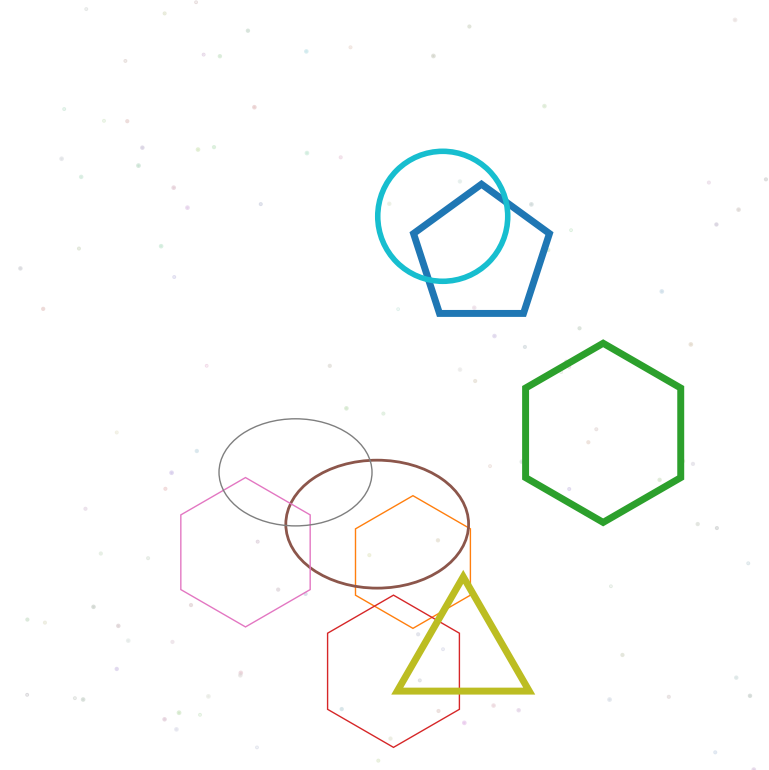[{"shape": "pentagon", "thickness": 2.5, "radius": 0.46, "center": [0.625, 0.668]}, {"shape": "hexagon", "thickness": 0.5, "radius": 0.43, "center": [0.536, 0.27]}, {"shape": "hexagon", "thickness": 2.5, "radius": 0.58, "center": [0.783, 0.438]}, {"shape": "hexagon", "thickness": 0.5, "radius": 0.49, "center": [0.511, 0.128]}, {"shape": "oval", "thickness": 1, "radius": 0.59, "center": [0.49, 0.319]}, {"shape": "hexagon", "thickness": 0.5, "radius": 0.48, "center": [0.319, 0.283]}, {"shape": "oval", "thickness": 0.5, "radius": 0.5, "center": [0.384, 0.387]}, {"shape": "triangle", "thickness": 2.5, "radius": 0.49, "center": [0.602, 0.152]}, {"shape": "circle", "thickness": 2, "radius": 0.42, "center": [0.575, 0.719]}]